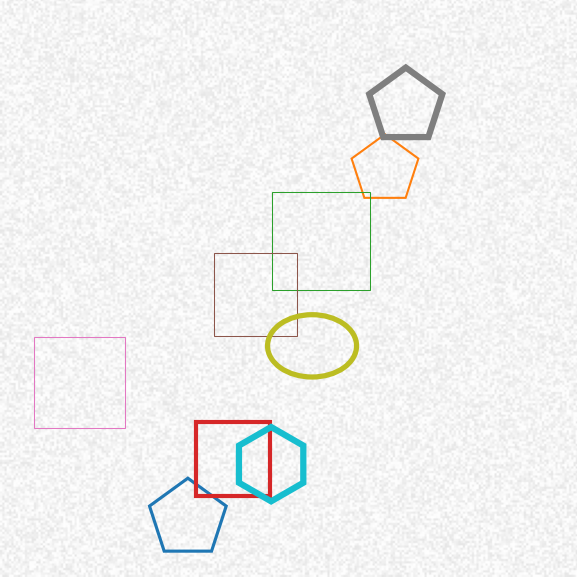[{"shape": "pentagon", "thickness": 1.5, "radius": 0.35, "center": [0.325, 0.101]}, {"shape": "pentagon", "thickness": 1, "radius": 0.3, "center": [0.667, 0.706]}, {"shape": "square", "thickness": 0.5, "radius": 0.42, "center": [0.556, 0.582]}, {"shape": "square", "thickness": 2, "radius": 0.32, "center": [0.404, 0.205]}, {"shape": "square", "thickness": 0.5, "radius": 0.36, "center": [0.443, 0.489]}, {"shape": "square", "thickness": 0.5, "radius": 0.4, "center": [0.138, 0.337]}, {"shape": "pentagon", "thickness": 3, "radius": 0.33, "center": [0.703, 0.816]}, {"shape": "oval", "thickness": 2.5, "radius": 0.39, "center": [0.54, 0.4]}, {"shape": "hexagon", "thickness": 3, "radius": 0.32, "center": [0.469, 0.195]}]